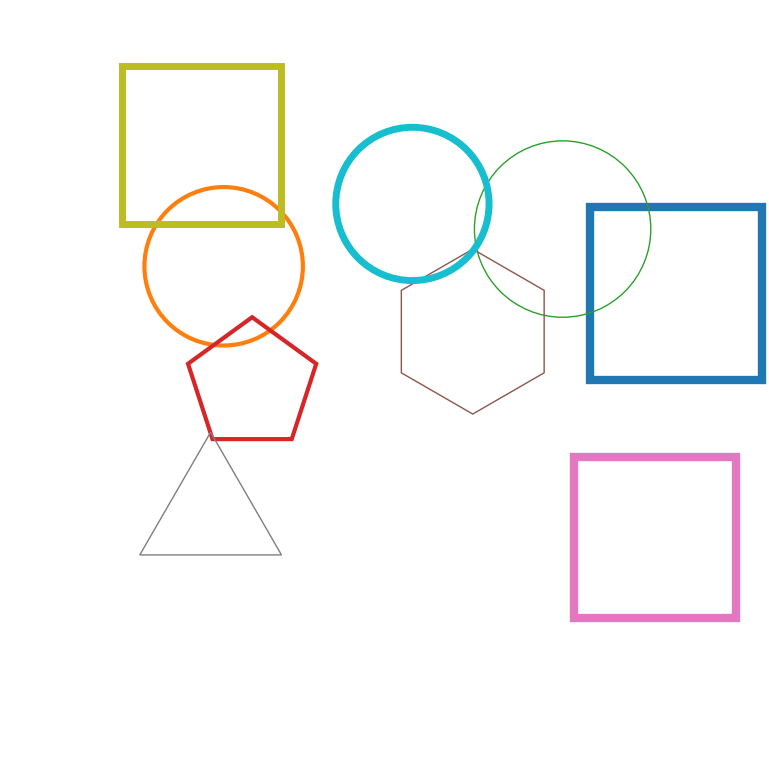[{"shape": "square", "thickness": 3, "radius": 0.56, "center": [0.878, 0.619]}, {"shape": "circle", "thickness": 1.5, "radius": 0.51, "center": [0.29, 0.654]}, {"shape": "circle", "thickness": 0.5, "radius": 0.57, "center": [0.731, 0.703]}, {"shape": "pentagon", "thickness": 1.5, "radius": 0.44, "center": [0.327, 0.501]}, {"shape": "hexagon", "thickness": 0.5, "radius": 0.54, "center": [0.614, 0.569]}, {"shape": "square", "thickness": 3, "radius": 0.52, "center": [0.851, 0.302]}, {"shape": "triangle", "thickness": 0.5, "radius": 0.53, "center": [0.274, 0.332]}, {"shape": "square", "thickness": 2.5, "radius": 0.51, "center": [0.262, 0.812]}, {"shape": "circle", "thickness": 2.5, "radius": 0.5, "center": [0.536, 0.735]}]